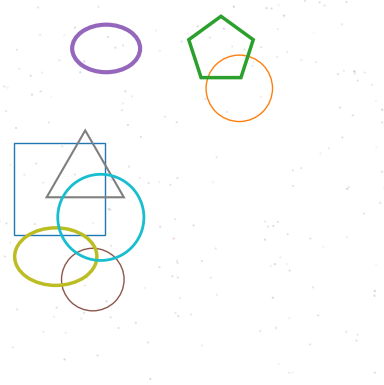[{"shape": "square", "thickness": 1, "radius": 0.6, "center": [0.154, 0.508]}, {"shape": "circle", "thickness": 1, "radius": 0.43, "center": [0.622, 0.771]}, {"shape": "pentagon", "thickness": 2.5, "radius": 0.44, "center": [0.574, 0.87]}, {"shape": "oval", "thickness": 3, "radius": 0.44, "center": [0.276, 0.874]}, {"shape": "circle", "thickness": 1, "radius": 0.41, "center": [0.241, 0.274]}, {"shape": "triangle", "thickness": 1.5, "radius": 0.58, "center": [0.221, 0.545]}, {"shape": "oval", "thickness": 2.5, "radius": 0.53, "center": [0.145, 0.333]}, {"shape": "circle", "thickness": 2, "radius": 0.56, "center": [0.262, 0.435]}]